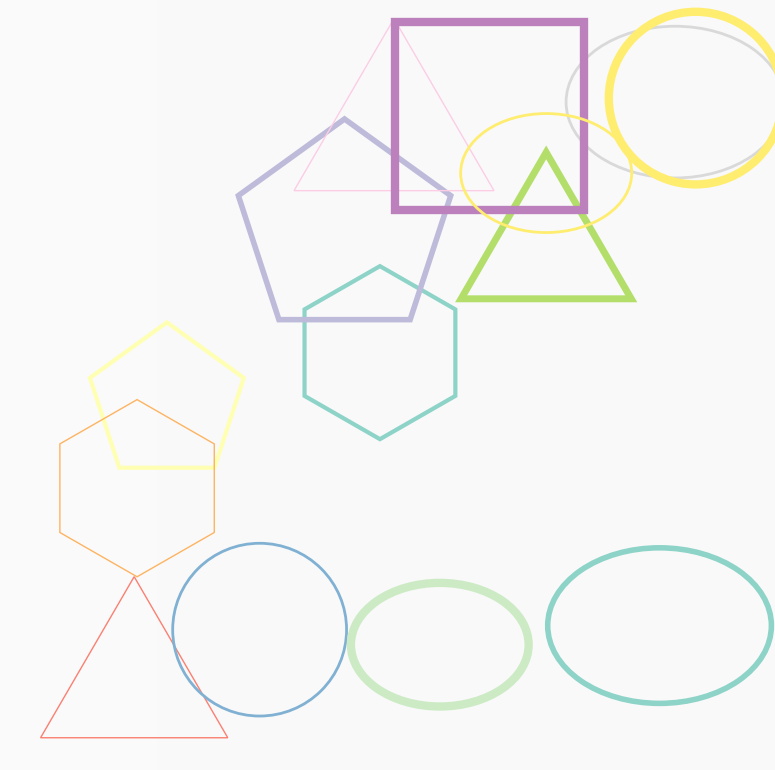[{"shape": "oval", "thickness": 2, "radius": 0.72, "center": [0.851, 0.188]}, {"shape": "hexagon", "thickness": 1.5, "radius": 0.56, "center": [0.49, 0.542]}, {"shape": "pentagon", "thickness": 1.5, "radius": 0.52, "center": [0.215, 0.477]}, {"shape": "pentagon", "thickness": 2, "radius": 0.72, "center": [0.445, 0.701]}, {"shape": "triangle", "thickness": 0.5, "radius": 0.7, "center": [0.173, 0.112]}, {"shape": "circle", "thickness": 1, "radius": 0.56, "center": [0.335, 0.182]}, {"shape": "hexagon", "thickness": 0.5, "radius": 0.58, "center": [0.177, 0.366]}, {"shape": "triangle", "thickness": 2.5, "radius": 0.63, "center": [0.705, 0.675]}, {"shape": "triangle", "thickness": 0.5, "radius": 0.74, "center": [0.508, 0.827]}, {"shape": "oval", "thickness": 1, "radius": 0.7, "center": [0.871, 0.867]}, {"shape": "square", "thickness": 3, "radius": 0.61, "center": [0.631, 0.849]}, {"shape": "oval", "thickness": 3, "radius": 0.57, "center": [0.567, 0.163]}, {"shape": "circle", "thickness": 3, "radius": 0.56, "center": [0.898, 0.873]}, {"shape": "oval", "thickness": 1, "radius": 0.55, "center": [0.705, 0.775]}]